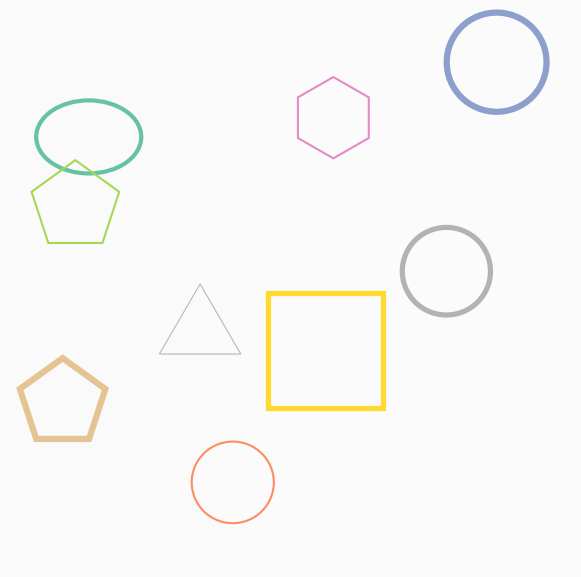[{"shape": "oval", "thickness": 2, "radius": 0.45, "center": [0.153, 0.762]}, {"shape": "circle", "thickness": 1, "radius": 0.35, "center": [0.4, 0.164]}, {"shape": "circle", "thickness": 3, "radius": 0.43, "center": [0.854, 0.891]}, {"shape": "hexagon", "thickness": 1, "radius": 0.35, "center": [0.574, 0.795]}, {"shape": "pentagon", "thickness": 1, "radius": 0.4, "center": [0.13, 0.643]}, {"shape": "square", "thickness": 2.5, "radius": 0.49, "center": [0.56, 0.392]}, {"shape": "pentagon", "thickness": 3, "radius": 0.39, "center": [0.108, 0.302]}, {"shape": "triangle", "thickness": 0.5, "radius": 0.4, "center": [0.344, 0.427]}, {"shape": "circle", "thickness": 2.5, "radius": 0.38, "center": [0.768, 0.53]}]